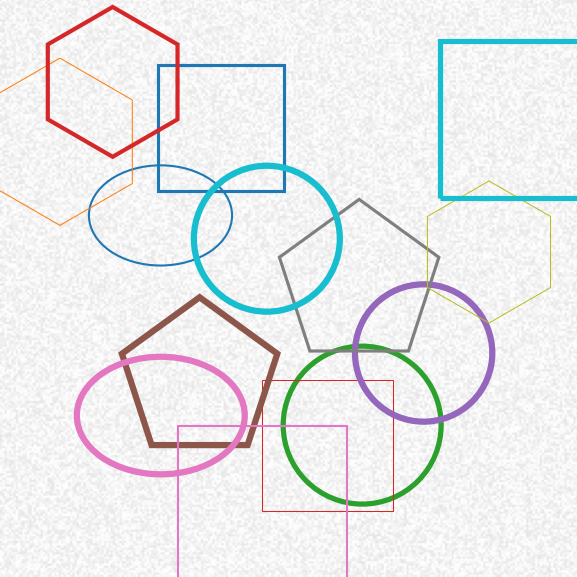[{"shape": "square", "thickness": 1.5, "radius": 0.54, "center": [0.383, 0.778]}, {"shape": "oval", "thickness": 1, "radius": 0.62, "center": [0.278, 0.626]}, {"shape": "hexagon", "thickness": 0.5, "radius": 0.72, "center": [0.104, 0.754]}, {"shape": "circle", "thickness": 2.5, "radius": 0.68, "center": [0.627, 0.263]}, {"shape": "hexagon", "thickness": 2, "radius": 0.65, "center": [0.195, 0.857]}, {"shape": "square", "thickness": 0.5, "radius": 0.57, "center": [0.567, 0.228]}, {"shape": "circle", "thickness": 3, "radius": 0.59, "center": [0.734, 0.388]}, {"shape": "pentagon", "thickness": 3, "radius": 0.71, "center": [0.346, 0.343]}, {"shape": "oval", "thickness": 3, "radius": 0.73, "center": [0.278, 0.28]}, {"shape": "square", "thickness": 1, "radius": 0.73, "center": [0.455, 0.114]}, {"shape": "pentagon", "thickness": 1.5, "radius": 0.73, "center": [0.622, 0.509]}, {"shape": "hexagon", "thickness": 0.5, "radius": 0.62, "center": [0.847, 0.563]}, {"shape": "circle", "thickness": 3, "radius": 0.63, "center": [0.462, 0.586]}, {"shape": "square", "thickness": 2.5, "radius": 0.68, "center": [0.899, 0.792]}]